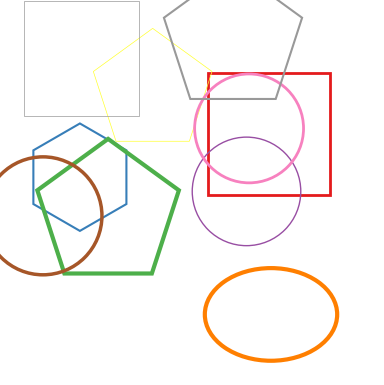[{"shape": "square", "thickness": 2, "radius": 0.79, "center": [0.699, 0.653]}, {"shape": "hexagon", "thickness": 1.5, "radius": 0.7, "center": [0.208, 0.54]}, {"shape": "pentagon", "thickness": 3, "radius": 0.97, "center": [0.281, 0.446]}, {"shape": "circle", "thickness": 1, "radius": 0.7, "center": [0.64, 0.503]}, {"shape": "oval", "thickness": 3, "radius": 0.86, "center": [0.704, 0.183]}, {"shape": "pentagon", "thickness": 0.5, "radius": 0.81, "center": [0.397, 0.764]}, {"shape": "circle", "thickness": 2.5, "radius": 0.77, "center": [0.112, 0.439]}, {"shape": "circle", "thickness": 2, "radius": 0.71, "center": [0.647, 0.667]}, {"shape": "square", "thickness": 0.5, "radius": 0.75, "center": [0.211, 0.847]}, {"shape": "pentagon", "thickness": 1.5, "radius": 0.94, "center": [0.605, 0.896]}]